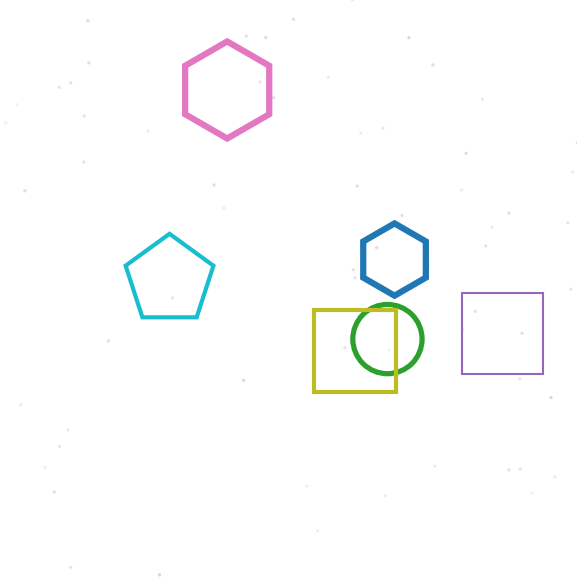[{"shape": "hexagon", "thickness": 3, "radius": 0.31, "center": [0.683, 0.55]}, {"shape": "circle", "thickness": 2.5, "radius": 0.3, "center": [0.671, 0.412]}, {"shape": "square", "thickness": 1, "radius": 0.35, "center": [0.869, 0.422]}, {"shape": "hexagon", "thickness": 3, "radius": 0.42, "center": [0.393, 0.843]}, {"shape": "square", "thickness": 2, "radius": 0.35, "center": [0.615, 0.392]}, {"shape": "pentagon", "thickness": 2, "radius": 0.4, "center": [0.294, 0.514]}]